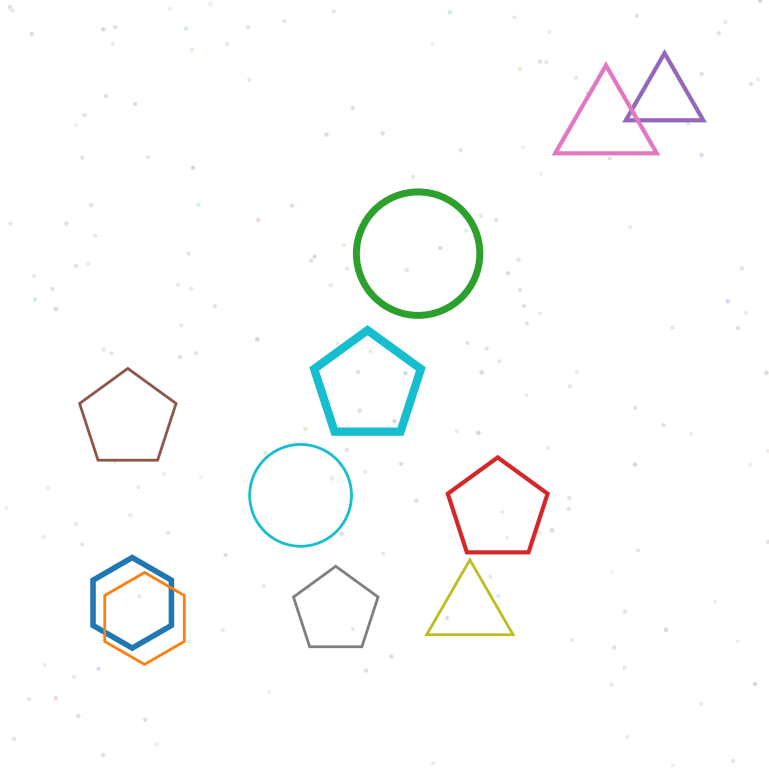[{"shape": "hexagon", "thickness": 2, "radius": 0.29, "center": [0.172, 0.217]}, {"shape": "hexagon", "thickness": 1, "radius": 0.3, "center": [0.188, 0.197]}, {"shape": "circle", "thickness": 2.5, "radius": 0.4, "center": [0.543, 0.671]}, {"shape": "pentagon", "thickness": 1.5, "radius": 0.34, "center": [0.646, 0.338]}, {"shape": "triangle", "thickness": 1.5, "radius": 0.29, "center": [0.863, 0.873]}, {"shape": "pentagon", "thickness": 1, "radius": 0.33, "center": [0.166, 0.456]}, {"shape": "triangle", "thickness": 1.5, "radius": 0.38, "center": [0.787, 0.839]}, {"shape": "pentagon", "thickness": 1, "radius": 0.29, "center": [0.436, 0.207]}, {"shape": "triangle", "thickness": 1, "radius": 0.32, "center": [0.61, 0.208]}, {"shape": "pentagon", "thickness": 3, "radius": 0.36, "center": [0.477, 0.498]}, {"shape": "circle", "thickness": 1, "radius": 0.33, "center": [0.39, 0.357]}]